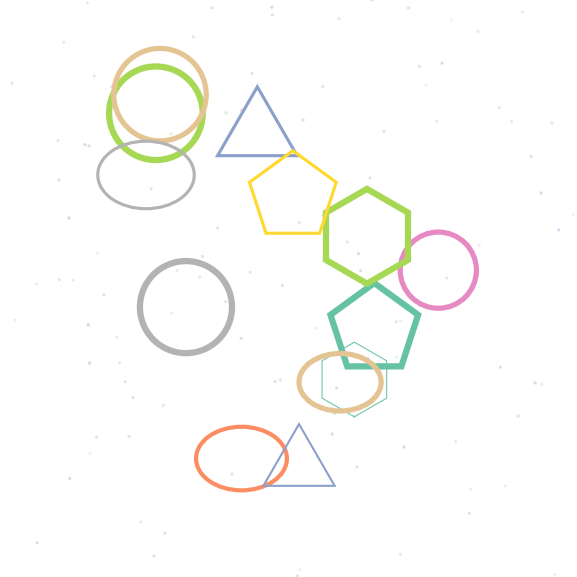[{"shape": "hexagon", "thickness": 0.5, "radius": 0.32, "center": [0.614, 0.342]}, {"shape": "pentagon", "thickness": 3, "radius": 0.4, "center": [0.648, 0.429]}, {"shape": "oval", "thickness": 2, "radius": 0.39, "center": [0.418, 0.205]}, {"shape": "triangle", "thickness": 1.5, "radius": 0.4, "center": [0.446, 0.769]}, {"shape": "triangle", "thickness": 1, "radius": 0.36, "center": [0.518, 0.194]}, {"shape": "circle", "thickness": 2.5, "radius": 0.33, "center": [0.759, 0.531]}, {"shape": "hexagon", "thickness": 3, "radius": 0.41, "center": [0.635, 0.59]}, {"shape": "circle", "thickness": 3, "radius": 0.41, "center": [0.27, 0.803]}, {"shape": "pentagon", "thickness": 1.5, "radius": 0.39, "center": [0.507, 0.659]}, {"shape": "oval", "thickness": 2.5, "radius": 0.36, "center": [0.589, 0.337]}, {"shape": "circle", "thickness": 2.5, "radius": 0.4, "center": [0.277, 0.835]}, {"shape": "circle", "thickness": 3, "radius": 0.4, "center": [0.322, 0.467]}, {"shape": "oval", "thickness": 1.5, "radius": 0.42, "center": [0.253, 0.696]}]